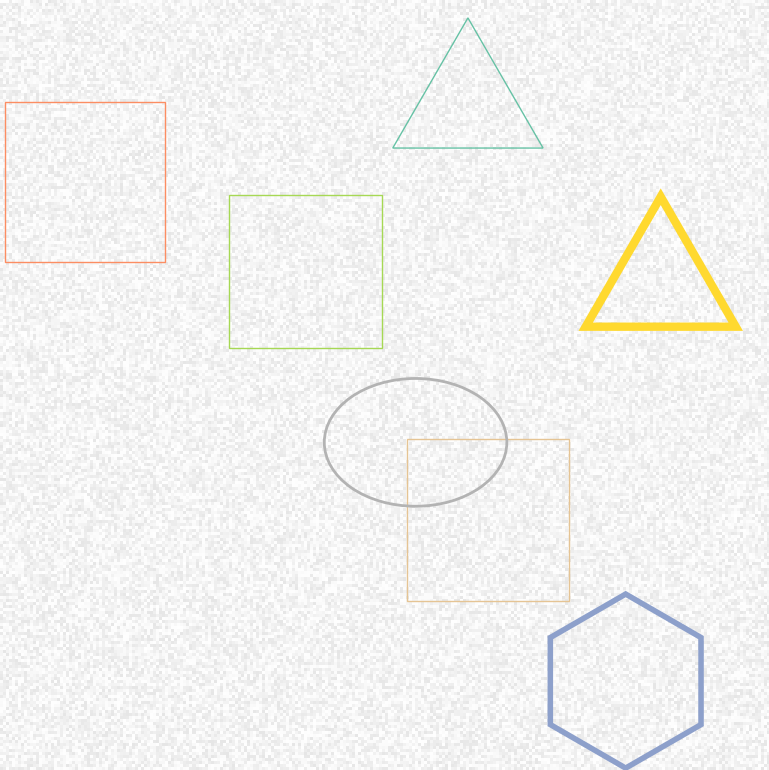[{"shape": "triangle", "thickness": 0.5, "radius": 0.56, "center": [0.608, 0.864]}, {"shape": "square", "thickness": 0.5, "radius": 0.52, "center": [0.11, 0.764]}, {"shape": "hexagon", "thickness": 2, "radius": 0.57, "center": [0.813, 0.115]}, {"shape": "square", "thickness": 0.5, "radius": 0.5, "center": [0.397, 0.647]}, {"shape": "triangle", "thickness": 3, "radius": 0.56, "center": [0.858, 0.632]}, {"shape": "square", "thickness": 0.5, "radius": 0.53, "center": [0.633, 0.325]}, {"shape": "oval", "thickness": 1, "radius": 0.59, "center": [0.54, 0.426]}]